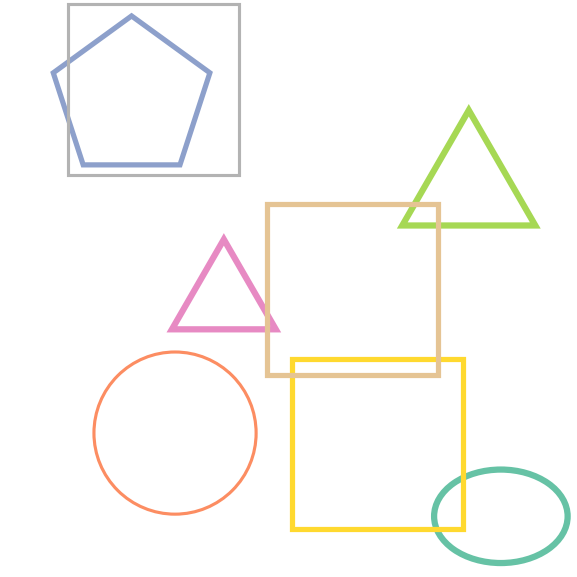[{"shape": "oval", "thickness": 3, "radius": 0.58, "center": [0.867, 0.105]}, {"shape": "circle", "thickness": 1.5, "radius": 0.7, "center": [0.303, 0.249]}, {"shape": "pentagon", "thickness": 2.5, "radius": 0.71, "center": [0.228, 0.829]}, {"shape": "triangle", "thickness": 3, "radius": 0.52, "center": [0.388, 0.481]}, {"shape": "triangle", "thickness": 3, "radius": 0.67, "center": [0.812, 0.675]}, {"shape": "square", "thickness": 2.5, "radius": 0.74, "center": [0.654, 0.23]}, {"shape": "square", "thickness": 2.5, "radius": 0.74, "center": [0.61, 0.498]}, {"shape": "square", "thickness": 1.5, "radius": 0.74, "center": [0.265, 0.844]}]